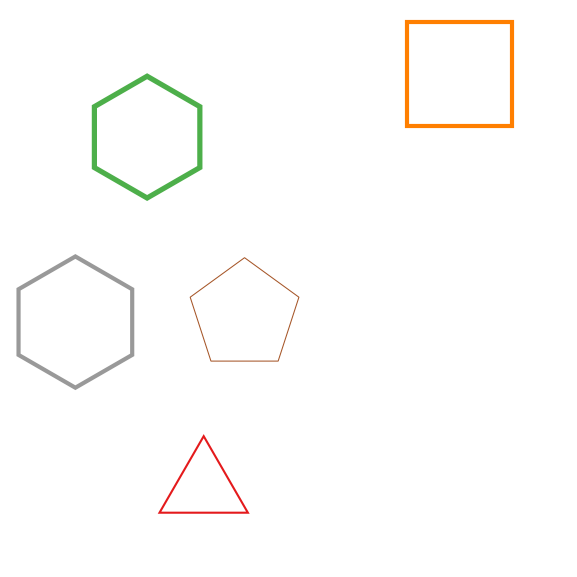[{"shape": "triangle", "thickness": 1, "radius": 0.44, "center": [0.353, 0.156]}, {"shape": "hexagon", "thickness": 2.5, "radius": 0.53, "center": [0.255, 0.762]}, {"shape": "square", "thickness": 2, "radius": 0.45, "center": [0.796, 0.871]}, {"shape": "pentagon", "thickness": 0.5, "radius": 0.49, "center": [0.423, 0.454]}, {"shape": "hexagon", "thickness": 2, "radius": 0.57, "center": [0.131, 0.441]}]